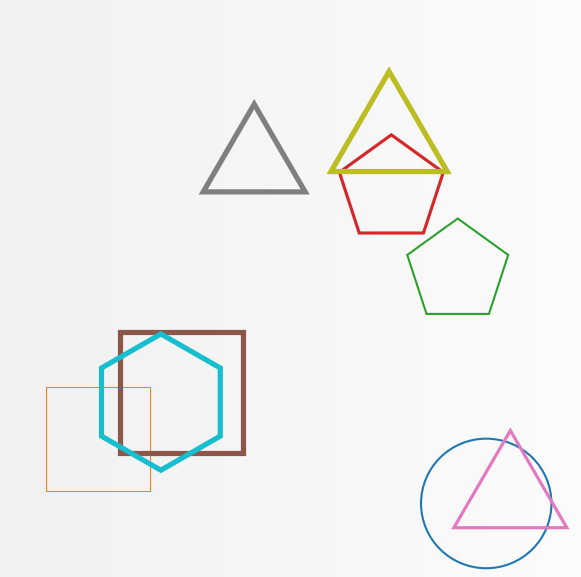[{"shape": "circle", "thickness": 1, "radius": 0.56, "center": [0.837, 0.127]}, {"shape": "square", "thickness": 0.5, "radius": 0.45, "center": [0.169, 0.239]}, {"shape": "pentagon", "thickness": 1, "radius": 0.46, "center": [0.787, 0.529]}, {"shape": "pentagon", "thickness": 1.5, "radius": 0.47, "center": [0.673, 0.672]}, {"shape": "square", "thickness": 2.5, "radius": 0.53, "center": [0.312, 0.319]}, {"shape": "triangle", "thickness": 1.5, "radius": 0.56, "center": [0.878, 0.141]}, {"shape": "triangle", "thickness": 2.5, "radius": 0.51, "center": [0.437, 0.718]}, {"shape": "triangle", "thickness": 2.5, "radius": 0.58, "center": [0.669, 0.76]}, {"shape": "hexagon", "thickness": 2.5, "radius": 0.59, "center": [0.277, 0.303]}]